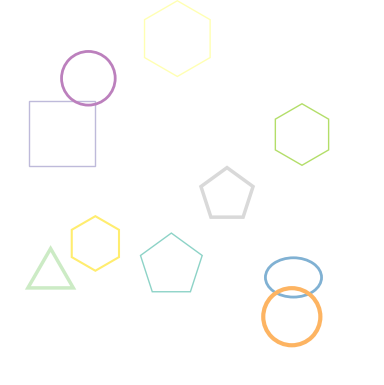[{"shape": "pentagon", "thickness": 1, "radius": 0.42, "center": [0.445, 0.31]}, {"shape": "hexagon", "thickness": 1, "radius": 0.49, "center": [0.461, 0.9]}, {"shape": "square", "thickness": 1, "radius": 0.43, "center": [0.162, 0.653]}, {"shape": "oval", "thickness": 2, "radius": 0.36, "center": [0.762, 0.279]}, {"shape": "circle", "thickness": 3, "radius": 0.37, "center": [0.758, 0.177]}, {"shape": "hexagon", "thickness": 1, "radius": 0.4, "center": [0.784, 0.651]}, {"shape": "pentagon", "thickness": 2.5, "radius": 0.36, "center": [0.59, 0.493]}, {"shape": "circle", "thickness": 2, "radius": 0.35, "center": [0.23, 0.797]}, {"shape": "triangle", "thickness": 2.5, "radius": 0.34, "center": [0.131, 0.286]}, {"shape": "hexagon", "thickness": 1.5, "radius": 0.35, "center": [0.248, 0.368]}]